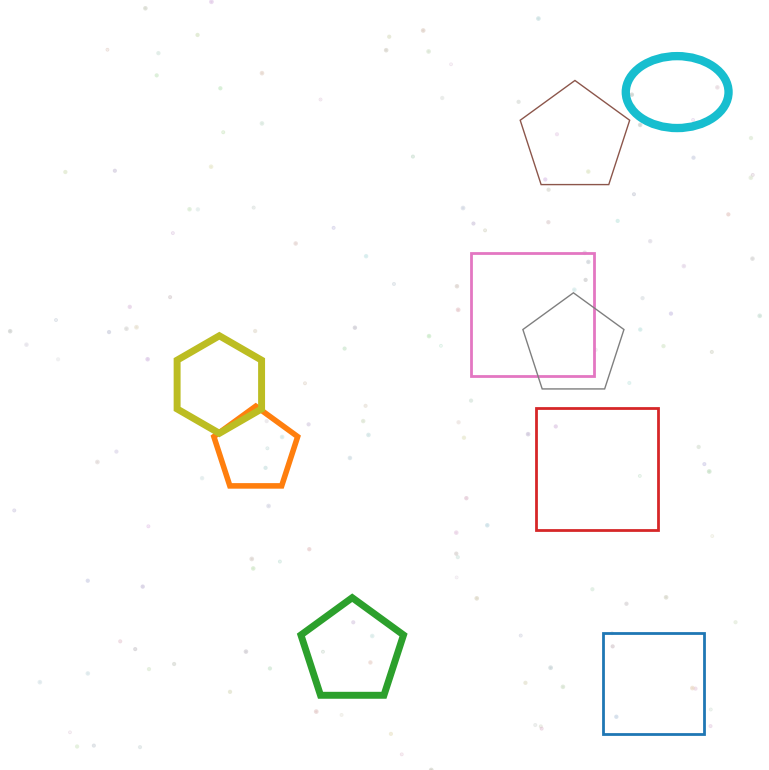[{"shape": "square", "thickness": 1, "radius": 0.33, "center": [0.849, 0.112]}, {"shape": "pentagon", "thickness": 2, "radius": 0.29, "center": [0.332, 0.415]}, {"shape": "pentagon", "thickness": 2.5, "radius": 0.35, "center": [0.457, 0.154]}, {"shape": "square", "thickness": 1, "radius": 0.4, "center": [0.775, 0.391]}, {"shape": "pentagon", "thickness": 0.5, "radius": 0.37, "center": [0.747, 0.821]}, {"shape": "square", "thickness": 1, "radius": 0.4, "center": [0.691, 0.592]}, {"shape": "pentagon", "thickness": 0.5, "radius": 0.35, "center": [0.745, 0.551]}, {"shape": "hexagon", "thickness": 2.5, "radius": 0.32, "center": [0.285, 0.501]}, {"shape": "oval", "thickness": 3, "radius": 0.33, "center": [0.879, 0.88]}]